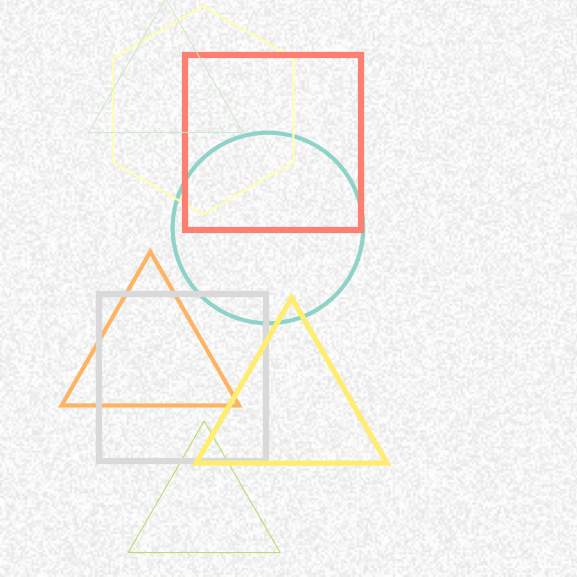[{"shape": "circle", "thickness": 2, "radius": 0.82, "center": [0.464, 0.604]}, {"shape": "hexagon", "thickness": 1, "radius": 0.9, "center": [0.352, 0.808]}, {"shape": "square", "thickness": 3, "radius": 0.76, "center": [0.473, 0.753]}, {"shape": "triangle", "thickness": 2, "radius": 0.89, "center": [0.26, 0.386]}, {"shape": "triangle", "thickness": 0.5, "radius": 0.76, "center": [0.354, 0.118]}, {"shape": "square", "thickness": 3, "radius": 0.72, "center": [0.316, 0.346]}, {"shape": "triangle", "thickness": 0.5, "radius": 0.77, "center": [0.287, 0.847]}, {"shape": "triangle", "thickness": 2.5, "radius": 0.95, "center": [0.505, 0.293]}]